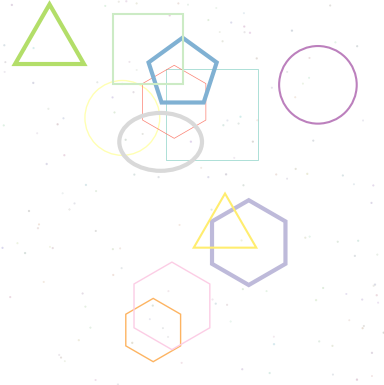[{"shape": "square", "thickness": 0.5, "radius": 0.59, "center": [0.55, 0.702]}, {"shape": "circle", "thickness": 1, "radius": 0.49, "center": [0.318, 0.694]}, {"shape": "hexagon", "thickness": 3, "radius": 0.55, "center": [0.646, 0.37]}, {"shape": "hexagon", "thickness": 0.5, "radius": 0.47, "center": [0.453, 0.736]}, {"shape": "pentagon", "thickness": 3, "radius": 0.47, "center": [0.474, 0.809]}, {"shape": "hexagon", "thickness": 1, "radius": 0.41, "center": [0.398, 0.143]}, {"shape": "triangle", "thickness": 3, "radius": 0.52, "center": [0.129, 0.885]}, {"shape": "hexagon", "thickness": 1, "radius": 0.57, "center": [0.447, 0.206]}, {"shape": "oval", "thickness": 3, "radius": 0.54, "center": [0.417, 0.631]}, {"shape": "circle", "thickness": 1.5, "radius": 0.5, "center": [0.826, 0.78]}, {"shape": "square", "thickness": 1.5, "radius": 0.45, "center": [0.385, 0.873]}, {"shape": "triangle", "thickness": 1.5, "radius": 0.47, "center": [0.584, 0.404]}]